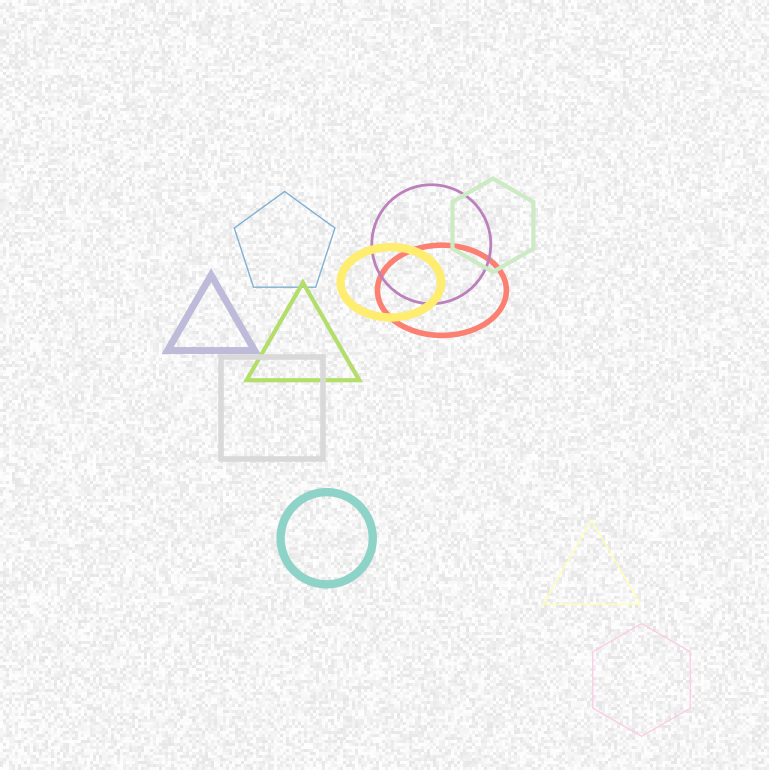[{"shape": "circle", "thickness": 3, "radius": 0.3, "center": [0.424, 0.301]}, {"shape": "triangle", "thickness": 0.5, "radius": 0.36, "center": [0.768, 0.252]}, {"shape": "triangle", "thickness": 2.5, "radius": 0.33, "center": [0.274, 0.577]}, {"shape": "oval", "thickness": 2, "radius": 0.42, "center": [0.574, 0.623]}, {"shape": "pentagon", "thickness": 0.5, "radius": 0.34, "center": [0.37, 0.683]}, {"shape": "triangle", "thickness": 1.5, "radius": 0.42, "center": [0.393, 0.548]}, {"shape": "hexagon", "thickness": 0.5, "radius": 0.37, "center": [0.833, 0.117]}, {"shape": "square", "thickness": 2, "radius": 0.33, "center": [0.353, 0.47]}, {"shape": "circle", "thickness": 1, "radius": 0.39, "center": [0.56, 0.683]}, {"shape": "hexagon", "thickness": 1.5, "radius": 0.3, "center": [0.64, 0.707]}, {"shape": "oval", "thickness": 3, "radius": 0.33, "center": [0.508, 0.633]}]